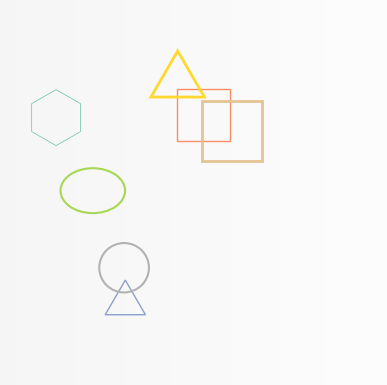[{"shape": "hexagon", "thickness": 0.5, "radius": 0.36, "center": [0.145, 0.694]}, {"shape": "square", "thickness": 1, "radius": 0.34, "center": [0.526, 0.702]}, {"shape": "triangle", "thickness": 1, "radius": 0.3, "center": [0.323, 0.212]}, {"shape": "oval", "thickness": 1.5, "radius": 0.42, "center": [0.239, 0.505]}, {"shape": "triangle", "thickness": 2, "radius": 0.4, "center": [0.458, 0.788]}, {"shape": "square", "thickness": 2, "radius": 0.39, "center": [0.599, 0.66]}, {"shape": "circle", "thickness": 1.5, "radius": 0.32, "center": [0.32, 0.305]}]